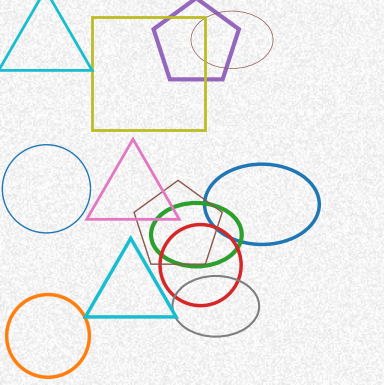[{"shape": "circle", "thickness": 1, "radius": 0.57, "center": [0.121, 0.51]}, {"shape": "oval", "thickness": 2.5, "radius": 0.74, "center": [0.68, 0.469]}, {"shape": "circle", "thickness": 2.5, "radius": 0.54, "center": [0.125, 0.128]}, {"shape": "oval", "thickness": 3, "radius": 0.59, "center": [0.51, 0.39]}, {"shape": "circle", "thickness": 2.5, "radius": 0.53, "center": [0.521, 0.311]}, {"shape": "pentagon", "thickness": 3, "radius": 0.58, "center": [0.51, 0.888]}, {"shape": "oval", "thickness": 0.5, "radius": 0.53, "center": [0.603, 0.897]}, {"shape": "pentagon", "thickness": 1, "radius": 0.6, "center": [0.463, 0.411]}, {"shape": "triangle", "thickness": 2, "radius": 0.69, "center": [0.345, 0.5]}, {"shape": "oval", "thickness": 1.5, "radius": 0.56, "center": [0.561, 0.204]}, {"shape": "square", "thickness": 2, "radius": 0.74, "center": [0.386, 0.809]}, {"shape": "triangle", "thickness": 2.5, "radius": 0.68, "center": [0.34, 0.245]}, {"shape": "triangle", "thickness": 2, "radius": 0.7, "center": [0.118, 0.887]}]